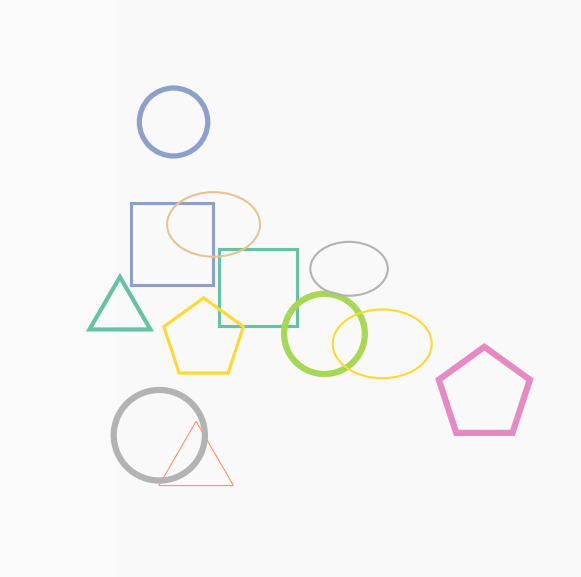[{"shape": "triangle", "thickness": 2, "radius": 0.3, "center": [0.206, 0.459]}, {"shape": "square", "thickness": 1.5, "radius": 0.33, "center": [0.444, 0.501]}, {"shape": "triangle", "thickness": 0.5, "radius": 0.37, "center": [0.337, 0.195]}, {"shape": "square", "thickness": 1.5, "radius": 0.35, "center": [0.296, 0.577]}, {"shape": "circle", "thickness": 2.5, "radius": 0.29, "center": [0.299, 0.788]}, {"shape": "pentagon", "thickness": 3, "radius": 0.41, "center": [0.833, 0.316]}, {"shape": "circle", "thickness": 3, "radius": 0.35, "center": [0.558, 0.421]}, {"shape": "oval", "thickness": 1, "radius": 0.43, "center": [0.658, 0.404]}, {"shape": "pentagon", "thickness": 1.5, "radius": 0.36, "center": [0.35, 0.411]}, {"shape": "oval", "thickness": 1, "radius": 0.4, "center": [0.367, 0.611]}, {"shape": "circle", "thickness": 3, "radius": 0.39, "center": [0.274, 0.245]}, {"shape": "oval", "thickness": 1, "radius": 0.33, "center": [0.601, 0.534]}]